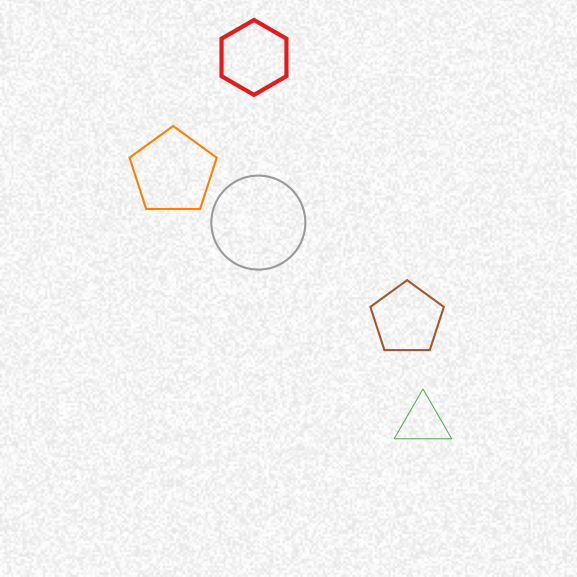[{"shape": "hexagon", "thickness": 2, "radius": 0.32, "center": [0.44, 0.9]}, {"shape": "triangle", "thickness": 0.5, "radius": 0.29, "center": [0.732, 0.268]}, {"shape": "pentagon", "thickness": 1, "radius": 0.4, "center": [0.3, 0.702]}, {"shape": "pentagon", "thickness": 1, "radius": 0.33, "center": [0.705, 0.447]}, {"shape": "circle", "thickness": 1, "radius": 0.41, "center": [0.447, 0.614]}]